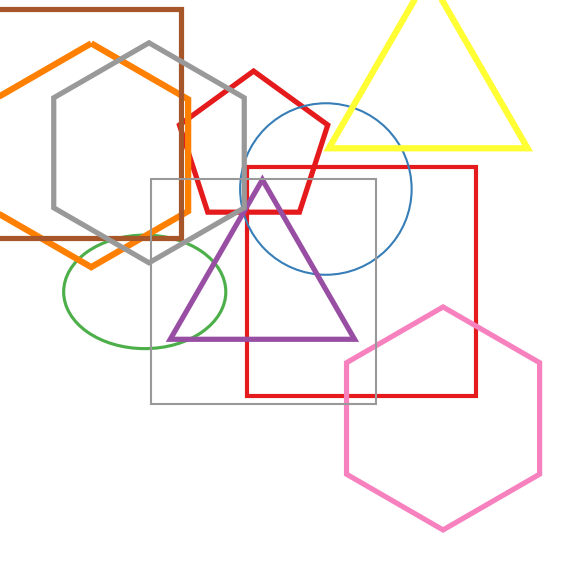[{"shape": "square", "thickness": 2, "radius": 0.99, "center": [0.625, 0.512]}, {"shape": "pentagon", "thickness": 2.5, "radius": 0.68, "center": [0.439, 0.741]}, {"shape": "circle", "thickness": 1, "radius": 0.74, "center": [0.564, 0.672]}, {"shape": "oval", "thickness": 1.5, "radius": 0.7, "center": [0.251, 0.494]}, {"shape": "triangle", "thickness": 2.5, "radius": 0.92, "center": [0.454, 0.504]}, {"shape": "hexagon", "thickness": 3, "radius": 0.97, "center": [0.158, 0.73]}, {"shape": "triangle", "thickness": 3, "radius": 0.99, "center": [0.741, 0.842]}, {"shape": "square", "thickness": 2.5, "radius": 0.99, "center": [0.115, 0.785]}, {"shape": "hexagon", "thickness": 2.5, "radius": 0.97, "center": [0.767, 0.275]}, {"shape": "hexagon", "thickness": 2.5, "radius": 0.95, "center": [0.258, 0.735]}, {"shape": "square", "thickness": 1, "radius": 0.97, "center": [0.457, 0.494]}]